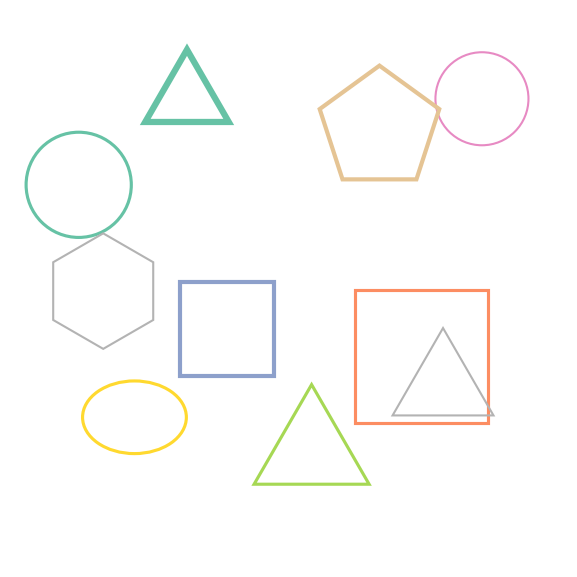[{"shape": "triangle", "thickness": 3, "radius": 0.42, "center": [0.324, 0.83]}, {"shape": "circle", "thickness": 1.5, "radius": 0.46, "center": [0.136, 0.679]}, {"shape": "square", "thickness": 1.5, "radius": 0.58, "center": [0.73, 0.382]}, {"shape": "square", "thickness": 2, "radius": 0.41, "center": [0.393, 0.43]}, {"shape": "circle", "thickness": 1, "radius": 0.4, "center": [0.835, 0.828]}, {"shape": "triangle", "thickness": 1.5, "radius": 0.57, "center": [0.54, 0.218]}, {"shape": "oval", "thickness": 1.5, "radius": 0.45, "center": [0.233, 0.277]}, {"shape": "pentagon", "thickness": 2, "radius": 0.54, "center": [0.657, 0.777]}, {"shape": "hexagon", "thickness": 1, "radius": 0.5, "center": [0.179, 0.495]}, {"shape": "triangle", "thickness": 1, "radius": 0.5, "center": [0.767, 0.33]}]